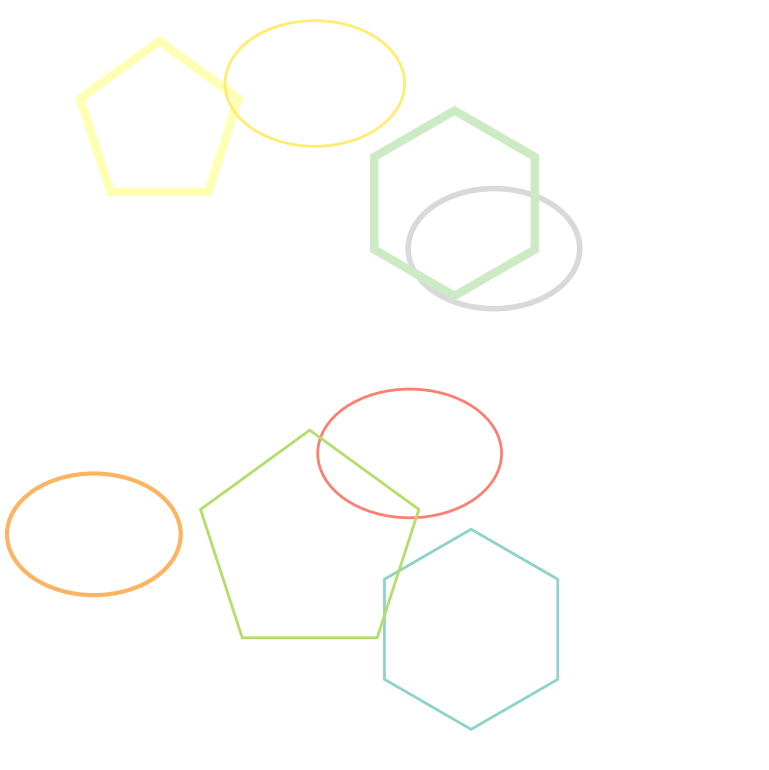[{"shape": "hexagon", "thickness": 1, "radius": 0.65, "center": [0.612, 0.183]}, {"shape": "pentagon", "thickness": 3, "radius": 0.54, "center": [0.207, 0.839]}, {"shape": "oval", "thickness": 1, "radius": 0.6, "center": [0.532, 0.411]}, {"shape": "oval", "thickness": 1.5, "radius": 0.56, "center": [0.122, 0.306]}, {"shape": "pentagon", "thickness": 1, "radius": 0.75, "center": [0.402, 0.292]}, {"shape": "oval", "thickness": 2, "radius": 0.56, "center": [0.641, 0.677]}, {"shape": "hexagon", "thickness": 3, "radius": 0.6, "center": [0.59, 0.736]}, {"shape": "oval", "thickness": 1, "radius": 0.58, "center": [0.409, 0.892]}]